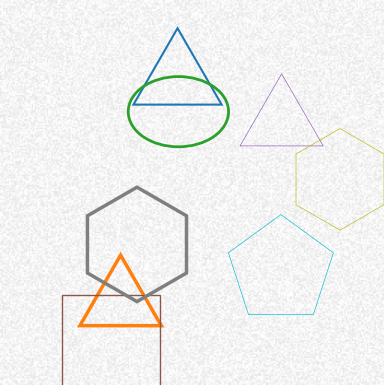[{"shape": "triangle", "thickness": 1.5, "radius": 0.66, "center": [0.461, 0.794]}, {"shape": "triangle", "thickness": 2.5, "radius": 0.61, "center": [0.313, 0.215]}, {"shape": "oval", "thickness": 2, "radius": 0.65, "center": [0.463, 0.71]}, {"shape": "triangle", "thickness": 0.5, "radius": 0.62, "center": [0.731, 0.683]}, {"shape": "square", "thickness": 1, "radius": 0.63, "center": [0.288, 0.108]}, {"shape": "hexagon", "thickness": 2.5, "radius": 0.74, "center": [0.356, 0.365]}, {"shape": "hexagon", "thickness": 0.5, "radius": 0.66, "center": [0.883, 0.534]}, {"shape": "pentagon", "thickness": 0.5, "radius": 0.72, "center": [0.73, 0.299]}]